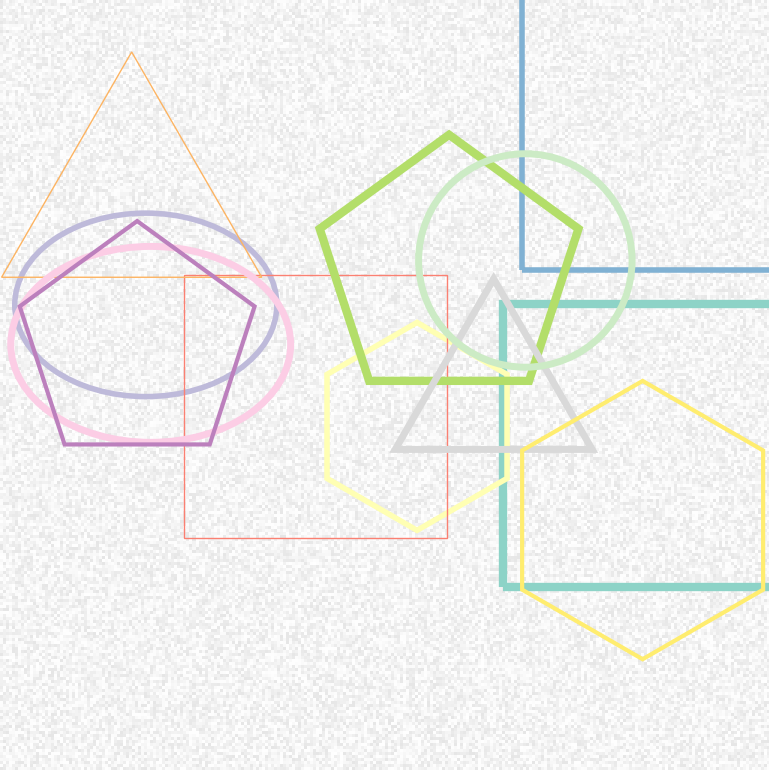[{"shape": "square", "thickness": 3, "radius": 0.92, "center": [0.837, 0.421]}, {"shape": "hexagon", "thickness": 2, "radius": 0.67, "center": [0.542, 0.446]}, {"shape": "oval", "thickness": 2, "radius": 0.85, "center": [0.189, 0.604]}, {"shape": "square", "thickness": 0.5, "radius": 0.86, "center": [0.41, 0.472]}, {"shape": "square", "thickness": 2, "radius": 0.92, "center": [0.863, 0.834]}, {"shape": "triangle", "thickness": 0.5, "radius": 0.98, "center": [0.171, 0.737]}, {"shape": "pentagon", "thickness": 3, "radius": 0.88, "center": [0.583, 0.648]}, {"shape": "oval", "thickness": 2.5, "radius": 0.91, "center": [0.196, 0.553]}, {"shape": "triangle", "thickness": 2.5, "radius": 0.74, "center": [0.641, 0.49]}, {"shape": "pentagon", "thickness": 1.5, "radius": 0.8, "center": [0.178, 0.553]}, {"shape": "circle", "thickness": 2.5, "radius": 0.69, "center": [0.682, 0.662]}, {"shape": "hexagon", "thickness": 1.5, "radius": 0.9, "center": [0.835, 0.325]}]